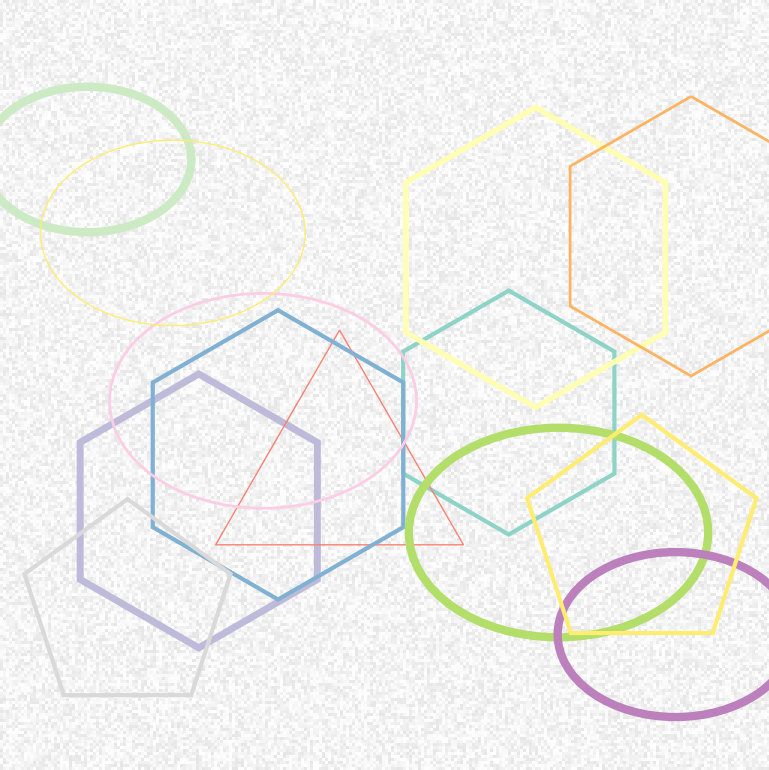[{"shape": "hexagon", "thickness": 1.5, "radius": 0.79, "center": [0.661, 0.464]}, {"shape": "hexagon", "thickness": 2, "radius": 0.97, "center": [0.696, 0.666]}, {"shape": "hexagon", "thickness": 2.5, "radius": 0.89, "center": [0.258, 0.336]}, {"shape": "triangle", "thickness": 0.5, "radius": 0.93, "center": [0.441, 0.385]}, {"shape": "hexagon", "thickness": 1.5, "radius": 0.94, "center": [0.361, 0.409]}, {"shape": "hexagon", "thickness": 1, "radius": 0.91, "center": [0.898, 0.693]}, {"shape": "oval", "thickness": 3, "radius": 0.97, "center": [0.725, 0.308]}, {"shape": "oval", "thickness": 1, "radius": 1.0, "center": [0.342, 0.479]}, {"shape": "pentagon", "thickness": 1.5, "radius": 0.7, "center": [0.166, 0.211]}, {"shape": "oval", "thickness": 3, "radius": 0.77, "center": [0.877, 0.176]}, {"shape": "oval", "thickness": 3, "radius": 0.67, "center": [0.114, 0.793]}, {"shape": "pentagon", "thickness": 1.5, "radius": 0.78, "center": [0.833, 0.305]}, {"shape": "oval", "thickness": 0.5, "radius": 0.86, "center": [0.224, 0.698]}]